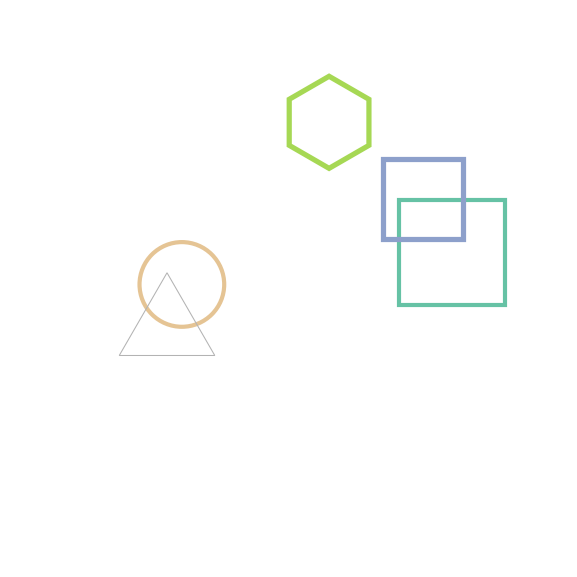[{"shape": "square", "thickness": 2, "radius": 0.45, "center": [0.783, 0.562]}, {"shape": "square", "thickness": 2.5, "radius": 0.34, "center": [0.733, 0.655]}, {"shape": "hexagon", "thickness": 2.5, "radius": 0.4, "center": [0.57, 0.787]}, {"shape": "circle", "thickness": 2, "radius": 0.37, "center": [0.315, 0.507]}, {"shape": "triangle", "thickness": 0.5, "radius": 0.48, "center": [0.289, 0.431]}]